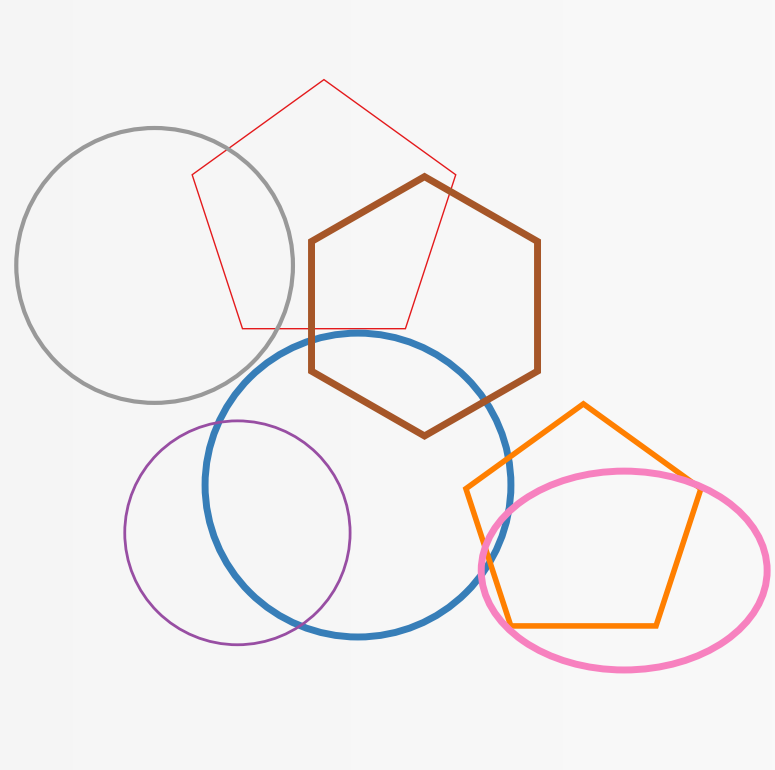[{"shape": "pentagon", "thickness": 0.5, "radius": 0.89, "center": [0.418, 0.718]}, {"shape": "circle", "thickness": 2.5, "radius": 0.99, "center": [0.462, 0.37]}, {"shape": "circle", "thickness": 1, "radius": 0.73, "center": [0.306, 0.308]}, {"shape": "pentagon", "thickness": 2, "radius": 0.8, "center": [0.753, 0.316]}, {"shape": "hexagon", "thickness": 2.5, "radius": 0.84, "center": [0.548, 0.602]}, {"shape": "oval", "thickness": 2.5, "radius": 0.92, "center": [0.805, 0.259]}, {"shape": "circle", "thickness": 1.5, "radius": 0.89, "center": [0.2, 0.655]}]